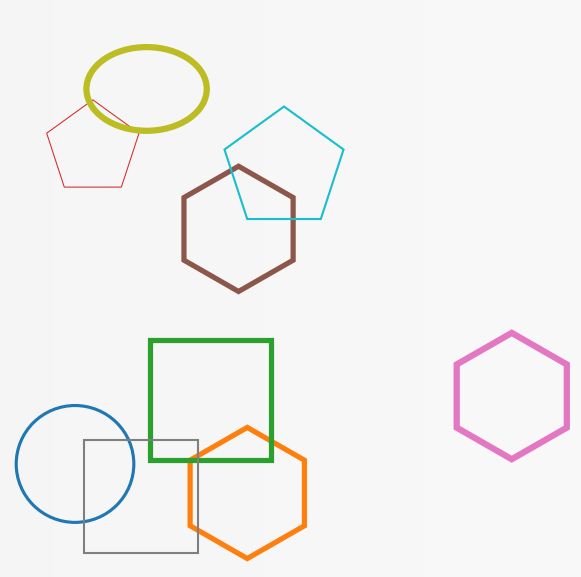[{"shape": "circle", "thickness": 1.5, "radius": 0.51, "center": [0.129, 0.196]}, {"shape": "hexagon", "thickness": 2.5, "radius": 0.57, "center": [0.425, 0.145]}, {"shape": "square", "thickness": 2.5, "radius": 0.52, "center": [0.362, 0.307]}, {"shape": "pentagon", "thickness": 0.5, "radius": 0.42, "center": [0.16, 0.743]}, {"shape": "hexagon", "thickness": 2.5, "radius": 0.54, "center": [0.41, 0.603]}, {"shape": "hexagon", "thickness": 3, "radius": 0.55, "center": [0.88, 0.313]}, {"shape": "square", "thickness": 1, "radius": 0.49, "center": [0.242, 0.139]}, {"shape": "oval", "thickness": 3, "radius": 0.52, "center": [0.252, 0.845]}, {"shape": "pentagon", "thickness": 1, "radius": 0.54, "center": [0.489, 0.707]}]